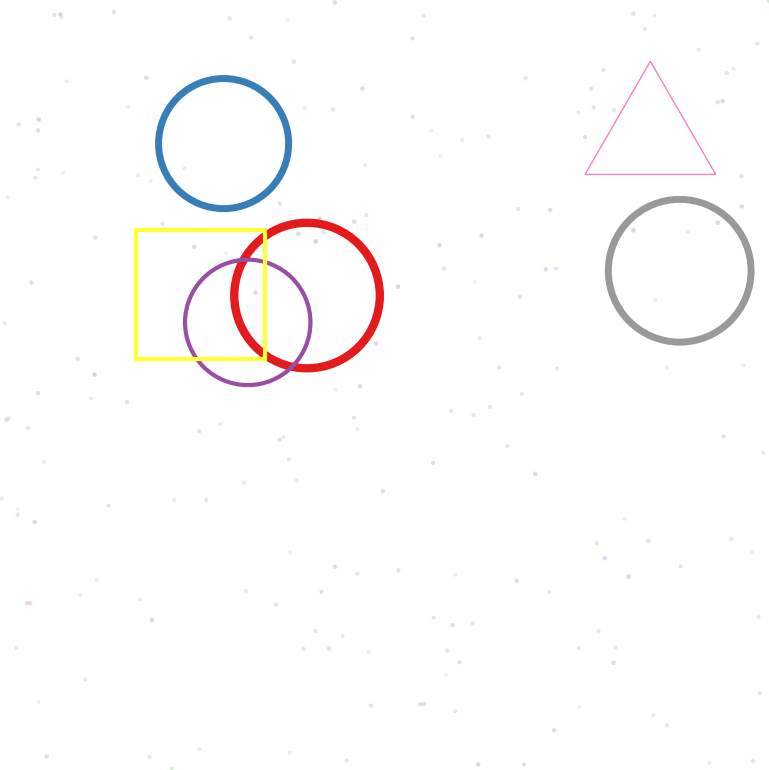[{"shape": "circle", "thickness": 3, "radius": 0.47, "center": [0.399, 0.616]}, {"shape": "circle", "thickness": 2.5, "radius": 0.42, "center": [0.29, 0.814]}, {"shape": "circle", "thickness": 1.5, "radius": 0.41, "center": [0.322, 0.581]}, {"shape": "square", "thickness": 1.5, "radius": 0.42, "center": [0.26, 0.617]}, {"shape": "triangle", "thickness": 0.5, "radius": 0.49, "center": [0.845, 0.822]}, {"shape": "circle", "thickness": 2.5, "radius": 0.46, "center": [0.883, 0.648]}]